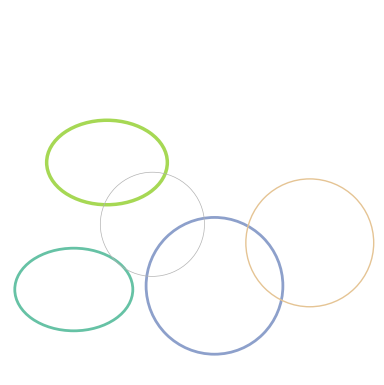[{"shape": "oval", "thickness": 2, "radius": 0.77, "center": [0.192, 0.248]}, {"shape": "circle", "thickness": 2, "radius": 0.89, "center": [0.557, 0.258]}, {"shape": "oval", "thickness": 2.5, "radius": 0.78, "center": [0.278, 0.578]}, {"shape": "circle", "thickness": 1, "radius": 0.83, "center": [0.805, 0.369]}, {"shape": "circle", "thickness": 0.5, "radius": 0.68, "center": [0.396, 0.417]}]